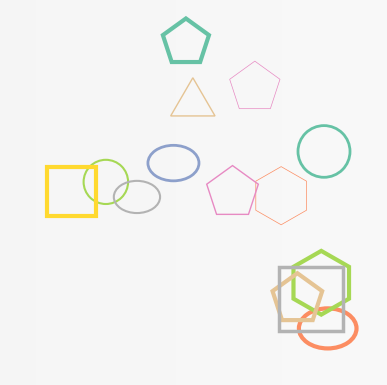[{"shape": "circle", "thickness": 2, "radius": 0.34, "center": [0.836, 0.607]}, {"shape": "pentagon", "thickness": 3, "radius": 0.31, "center": [0.48, 0.889]}, {"shape": "oval", "thickness": 3, "radius": 0.37, "center": [0.846, 0.147]}, {"shape": "hexagon", "thickness": 0.5, "radius": 0.38, "center": [0.726, 0.492]}, {"shape": "oval", "thickness": 2, "radius": 0.33, "center": [0.448, 0.576]}, {"shape": "pentagon", "thickness": 0.5, "radius": 0.34, "center": [0.658, 0.773]}, {"shape": "pentagon", "thickness": 1, "radius": 0.35, "center": [0.6, 0.5]}, {"shape": "circle", "thickness": 1.5, "radius": 0.29, "center": [0.273, 0.528]}, {"shape": "hexagon", "thickness": 3, "radius": 0.41, "center": [0.829, 0.266]}, {"shape": "square", "thickness": 3, "radius": 0.32, "center": [0.184, 0.502]}, {"shape": "triangle", "thickness": 1, "radius": 0.33, "center": [0.498, 0.732]}, {"shape": "pentagon", "thickness": 3, "radius": 0.34, "center": [0.767, 0.223]}, {"shape": "square", "thickness": 2.5, "radius": 0.41, "center": [0.802, 0.224]}, {"shape": "oval", "thickness": 1.5, "radius": 0.3, "center": [0.353, 0.488]}]